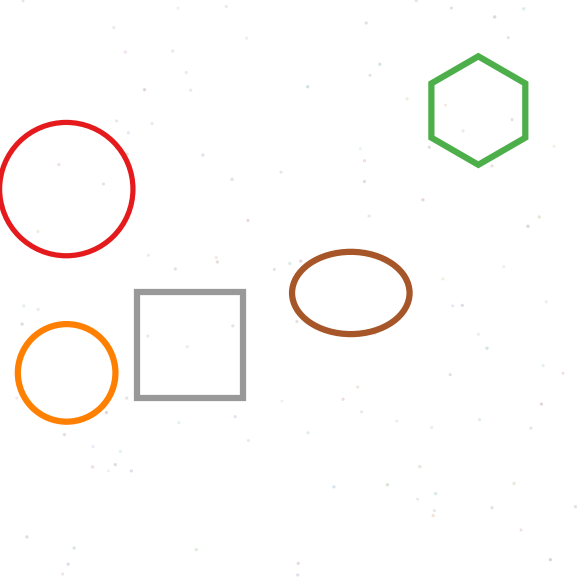[{"shape": "circle", "thickness": 2.5, "radius": 0.58, "center": [0.115, 0.672]}, {"shape": "hexagon", "thickness": 3, "radius": 0.47, "center": [0.828, 0.808]}, {"shape": "circle", "thickness": 3, "radius": 0.42, "center": [0.115, 0.353]}, {"shape": "oval", "thickness": 3, "radius": 0.51, "center": [0.607, 0.492]}, {"shape": "square", "thickness": 3, "radius": 0.46, "center": [0.329, 0.402]}]